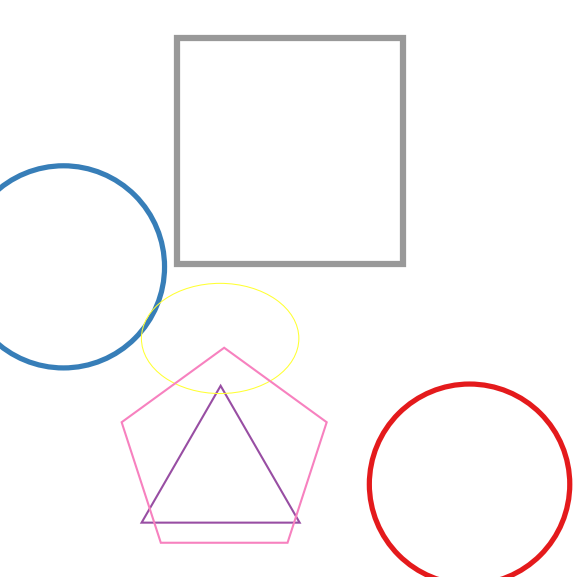[{"shape": "circle", "thickness": 2.5, "radius": 0.87, "center": [0.813, 0.161]}, {"shape": "circle", "thickness": 2.5, "radius": 0.88, "center": [0.11, 0.537]}, {"shape": "triangle", "thickness": 1, "radius": 0.79, "center": [0.382, 0.173]}, {"shape": "oval", "thickness": 0.5, "radius": 0.68, "center": [0.381, 0.413]}, {"shape": "pentagon", "thickness": 1, "radius": 0.93, "center": [0.388, 0.21]}, {"shape": "square", "thickness": 3, "radius": 0.98, "center": [0.502, 0.737]}]